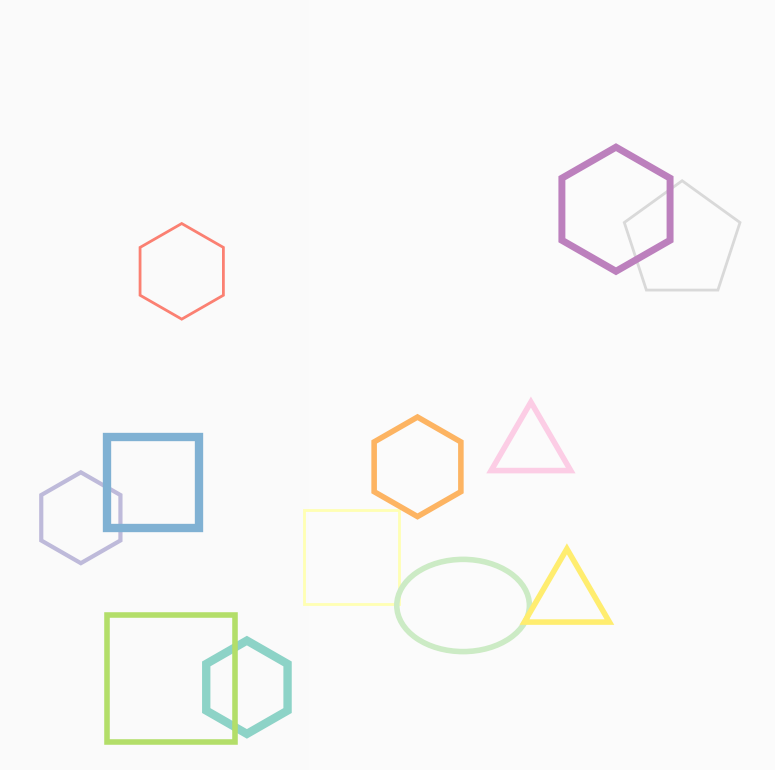[{"shape": "hexagon", "thickness": 3, "radius": 0.3, "center": [0.319, 0.107]}, {"shape": "square", "thickness": 1, "radius": 0.31, "center": [0.453, 0.277]}, {"shape": "hexagon", "thickness": 1.5, "radius": 0.29, "center": [0.104, 0.328]}, {"shape": "hexagon", "thickness": 1, "radius": 0.31, "center": [0.234, 0.648]}, {"shape": "square", "thickness": 3, "radius": 0.3, "center": [0.198, 0.373]}, {"shape": "hexagon", "thickness": 2, "radius": 0.32, "center": [0.539, 0.394]}, {"shape": "square", "thickness": 2, "radius": 0.41, "center": [0.221, 0.119]}, {"shape": "triangle", "thickness": 2, "radius": 0.3, "center": [0.685, 0.419]}, {"shape": "pentagon", "thickness": 1, "radius": 0.39, "center": [0.88, 0.687]}, {"shape": "hexagon", "thickness": 2.5, "radius": 0.4, "center": [0.795, 0.728]}, {"shape": "oval", "thickness": 2, "radius": 0.43, "center": [0.598, 0.214]}, {"shape": "triangle", "thickness": 2, "radius": 0.32, "center": [0.731, 0.224]}]